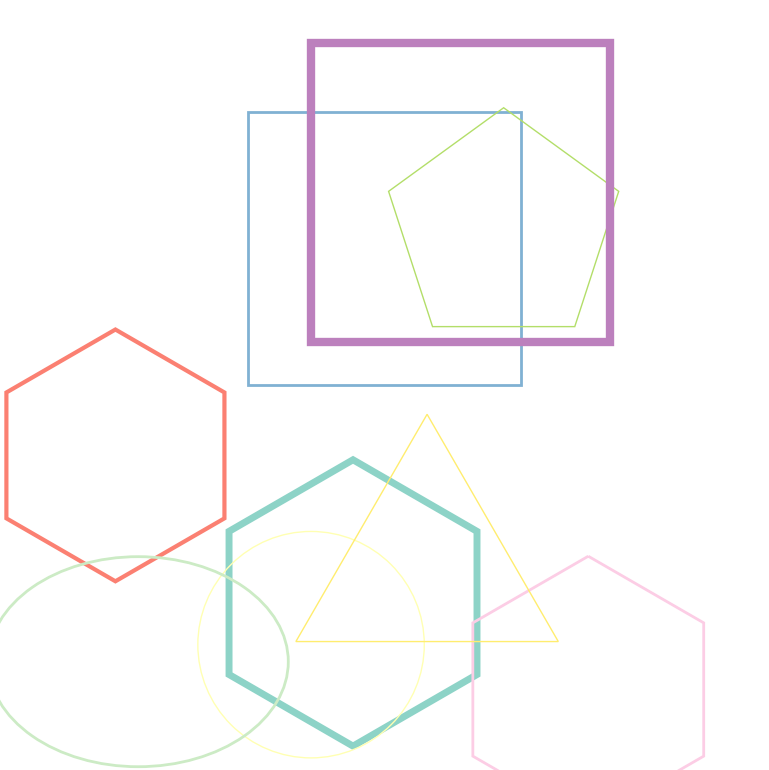[{"shape": "hexagon", "thickness": 2.5, "radius": 0.93, "center": [0.458, 0.217]}, {"shape": "circle", "thickness": 0.5, "radius": 0.74, "center": [0.404, 0.163]}, {"shape": "hexagon", "thickness": 1.5, "radius": 0.82, "center": [0.15, 0.409]}, {"shape": "square", "thickness": 1, "radius": 0.89, "center": [0.499, 0.677]}, {"shape": "pentagon", "thickness": 0.5, "radius": 0.79, "center": [0.654, 0.703]}, {"shape": "hexagon", "thickness": 1, "radius": 0.87, "center": [0.764, 0.105]}, {"shape": "square", "thickness": 3, "radius": 0.97, "center": [0.598, 0.75]}, {"shape": "oval", "thickness": 1, "radius": 0.97, "center": [0.18, 0.141]}, {"shape": "triangle", "thickness": 0.5, "radius": 0.98, "center": [0.555, 0.265]}]